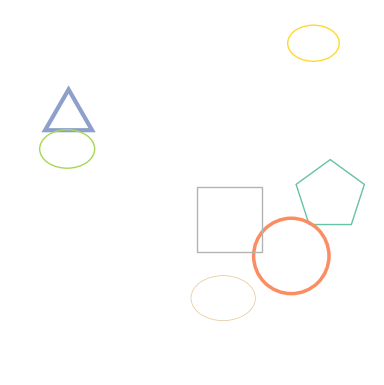[{"shape": "pentagon", "thickness": 1, "radius": 0.47, "center": [0.858, 0.492]}, {"shape": "circle", "thickness": 2.5, "radius": 0.49, "center": [0.757, 0.335]}, {"shape": "triangle", "thickness": 3, "radius": 0.35, "center": [0.178, 0.697]}, {"shape": "oval", "thickness": 1, "radius": 0.36, "center": [0.174, 0.613]}, {"shape": "oval", "thickness": 1, "radius": 0.34, "center": [0.814, 0.888]}, {"shape": "oval", "thickness": 0.5, "radius": 0.42, "center": [0.58, 0.226]}, {"shape": "square", "thickness": 1, "radius": 0.42, "center": [0.597, 0.43]}]